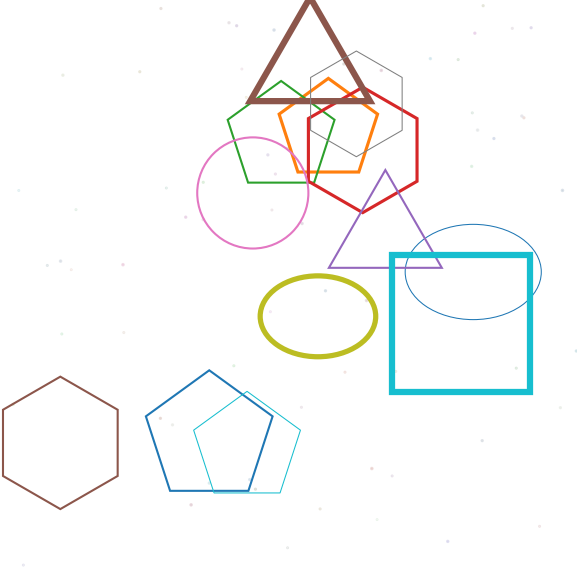[{"shape": "pentagon", "thickness": 1, "radius": 0.58, "center": [0.362, 0.243]}, {"shape": "oval", "thickness": 0.5, "radius": 0.59, "center": [0.819, 0.528]}, {"shape": "pentagon", "thickness": 1.5, "radius": 0.45, "center": [0.569, 0.774]}, {"shape": "pentagon", "thickness": 1, "radius": 0.49, "center": [0.487, 0.762]}, {"shape": "hexagon", "thickness": 1.5, "radius": 0.54, "center": [0.628, 0.74]}, {"shape": "triangle", "thickness": 1, "radius": 0.56, "center": [0.667, 0.592]}, {"shape": "hexagon", "thickness": 1, "radius": 0.57, "center": [0.104, 0.232]}, {"shape": "triangle", "thickness": 3, "radius": 0.6, "center": [0.537, 0.884]}, {"shape": "circle", "thickness": 1, "radius": 0.48, "center": [0.438, 0.665]}, {"shape": "hexagon", "thickness": 0.5, "radius": 0.46, "center": [0.617, 0.819]}, {"shape": "oval", "thickness": 2.5, "radius": 0.5, "center": [0.551, 0.451]}, {"shape": "pentagon", "thickness": 0.5, "radius": 0.49, "center": [0.428, 0.224]}, {"shape": "square", "thickness": 3, "radius": 0.59, "center": [0.798, 0.439]}]